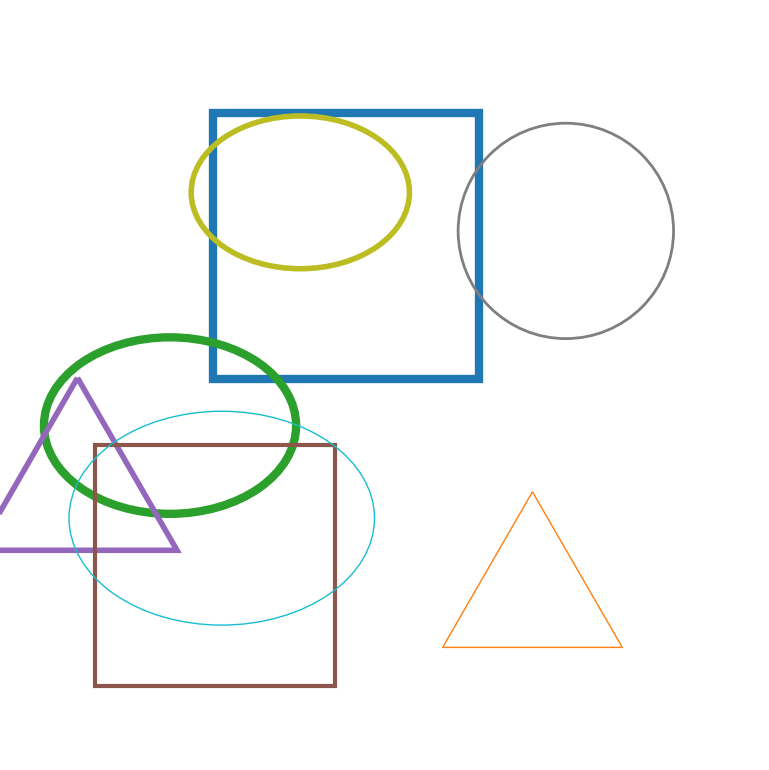[{"shape": "square", "thickness": 3, "radius": 0.86, "center": [0.45, 0.68]}, {"shape": "triangle", "thickness": 0.5, "radius": 0.67, "center": [0.692, 0.227]}, {"shape": "oval", "thickness": 3, "radius": 0.82, "center": [0.221, 0.447]}, {"shape": "triangle", "thickness": 2, "radius": 0.75, "center": [0.101, 0.36]}, {"shape": "square", "thickness": 1.5, "radius": 0.78, "center": [0.279, 0.265]}, {"shape": "circle", "thickness": 1, "radius": 0.7, "center": [0.735, 0.7]}, {"shape": "oval", "thickness": 2, "radius": 0.71, "center": [0.39, 0.75]}, {"shape": "oval", "thickness": 0.5, "radius": 0.99, "center": [0.288, 0.327]}]